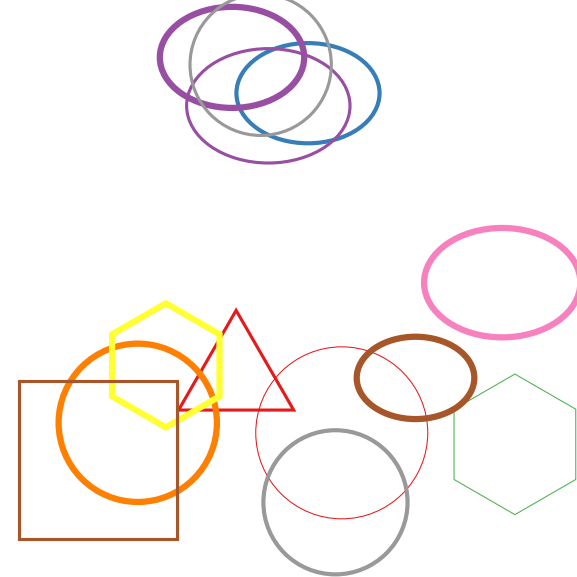[{"shape": "triangle", "thickness": 1.5, "radius": 0.58, "center": [0.409, 0.347]}, {"shape": "circle", "thickness": 0.5, "radius": 0.74, "center": [0.592, 0.25]}, {"shape": "oval", "thickness": 2, "radius": 0.62, "center": [0.533, 0.838]}, {"shape": "hexagon", "thickness": 0.5, "radius": 0.61, "center": [0.892, 0.23]}, {"shape": "oval", "thickness": 3, "radius": 0.63, "center": [0.402, 0.9]}, {"shape": "oval", "thickness": 1.5, "radius": 0.71, "center": [0.465, 0.816]}, {"shape": "circle", "thickness": 3, "radius": 0.69, "center": [0.239, 0.267]}, {"shape": "hexagon", "thickness": 3, "radius": 0.54, "center": [0.287, 0.366]}, {"shape": "oval", "thickness": 3, "radius": 0.51, "center": [0.719, 0.345]}, {"shape": "square", "thickness": 1.5, "radius": 0.68, "center": [0.17, 0.202]}, {"shape": "oval", "thickness": 3, "radius": 0.68, "center": [0.87, 0.51]}, {"shape": "circle", "thickness": 2, "radius": 0.62, "center": [0.581, 0.129]}, {"shape": "circle", "thickness": 1.5, "radius": 0.61, "center": [0.451, 0.887]}]